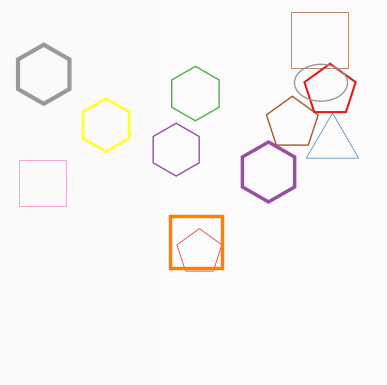[{"shape": "pentagon", "thickness": 0.5, "radius": 0.3, "center": [0.515, 0.345]}, {"shape": "pentagon", "thickness": 1.5, "radius": 0.35, "center": [0.852, 0.765]}, {"shape": "triangle", "thickness": 0.5, "radius": 0.39, "center": [0.858, 0.628]}, {"shape": "hexagon", "thickness": 1, "radius": 0.35, "center": [0.504, 0.757]}, {"shape": "hexagon", "thickness": 1, "radius": 0.34, "center": [0.455, 0.611]}, {"shape": "hexagon", "thickness": 2.5, "radius": 0.39, "center": [0.693, 0.553]}, {"shape": "square", "thickness": 2.5, "radius": 0.33, "center": [0.505, 0.372]}, {"shape": "hexagon", "thickness": 2, "radius": 0.34, "center": [0.274, 0.675]}, {"shape": "square", "thickness": 0.5, "radius": 0.36, "center": [0.825, 0.897]}, {"shape": "pentagon", "thickness": 1, "radius": 0.35, "center": [0.754, 0.68]}, {"shape": "square", "thickness": 0.5, "radius": 0.3, "center": [0.109, 0.524]}, {"shape": "oval", "thickness": 1, "radius": 0.34, "center": [0.828, 0.785]}, {"shape": "hexagon", "thickness": 3, "radius": 0.38, "center": [0.113, 0.807]}]